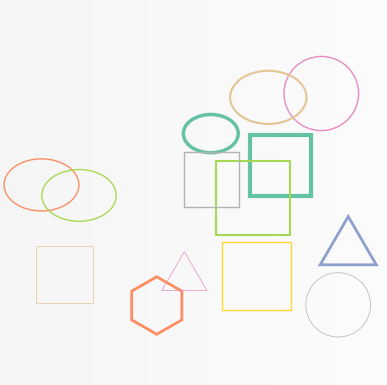[{"shape": "oval", "thickness": 2.5, "radius": 0.35, "center": [0.544, 0.653]}, {"shape": "square", "thickness": 3, "radius": 0.4, "center": [0.724, 0.569]}, {"shape": "oval", "thickness": 1, "radius": 0.48, "center": [0.107, 0.52]}, {"shape": "hexagon", "thickness": 2, "radius": 0.37, "center": [0.405, 0.206]}, {"shape": "triangle", "thickness": 2, "radius": 0.42, "center": [0.899, 0.354]}, {"shape": "triangle", "thickness": 0.5, "radius": 0.34, "center": [0.476, 0.279]}, {"shape": "circle", "thickness": 1, "radius": 0.48, "center": [0.829, 0.757]}, {"shape": "oval", "thickness": 1, "radius": 0.48, "center": [0.204, 0.492]}, {"shape": "square", "thickness": 1.5, "radius": 0.48, "center": [0.653, 0.486]}, {"shape": "square", "thickness": 1, "radius": 0.44, "center": [0.662, 0.284]}, {"shape": "square", "thickness": 0.5, "radius": 0.37, "center": [0.166, 0.287]}, {"shape": "oval", "thickness": 1.5, "radius": 0.49, "center": [0.692, 0.747]}, {"shape": "square", "thickness": 1, "radius": 0.36, "center": [0.546, 0.533]}, {"shape": "circle", "thickness": 0.5, "radius": 0.42, "center": [0.873, 0.208]}]